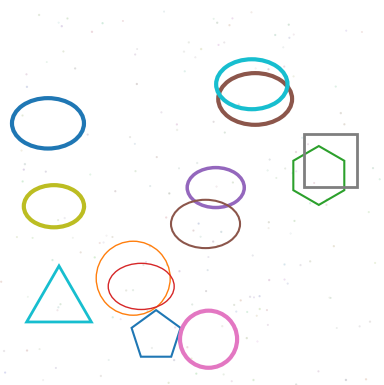[{"shape": "pentagon", "thickness": 1.5, "radius": 0.33, "center": [0.405, 0.128]}, {"shape": "oval", "thickness": 3, "radius": 0.47, "center": [0.125, 0.68]}, {"shape": "circle", "thickness": 1, "radius": 0.48, "center": [0.346, 0.277]}, {"shape": "hexagon", "thickness": 1.5, "radius": 0.38, "center": [0.828, 0.544]}, {"shape": "oval", "thickness": 1, "radius": 0.43, "center": [0.367, 0.256]}, {"shape": "oval", "thickness": 2.5, "radius": 0.37, "center": [0.56, 0.513]}, {"shape": "oval", "thickness": 1.5, "radius": 0.45, "center": [0.534, 0.418]}, {"shape": "oval", "thickness": 3, "radius": 0.48, "center": [0.663, 0.743]}, {"shape": "circle", "thickness": 3, "radius": 0.37, "center": [0.542, 0.119]}, {"shape": "square", "thickness": 2, "radius": 0.35, "center": [0.858, 0.583]}, {"shape": "oval", "thickness": 3, "radius": 0.39, "center": [0.14, 0.464]}, {"shape": "oval", "thickness": 3, "radius": 0.46, "center": [0.654, 0.781]}, {"shape": "triangle", "thickness": 2, "radius": 0.49, "center": [0.153, 0.212]}]